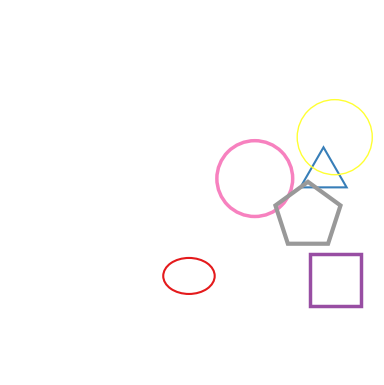[{"shape": "oval", "thickness": 1.5, "radius": 0.33, "center": [0.491, 0.283]}, {"shape": "triangle", "thickness": 1.5, "radius": 0.35, "center": [0.84, 0.548]}, {"shape": "square", "thickness": 2.5, "radius": 0.34, "center": [0.871, 0.273]}, {"shape": "circle", "thickness": 1, "radius": 0.49, "center": [0.869, 0.644]}, {"shape": "circle", "thickness": 2.5, "radius": 0.49, "center": [0.662, 0.536]}, {"shape": "pentagon", "thickness": 3, "radius": 0.44, "center": [0.8, 0.439]}]